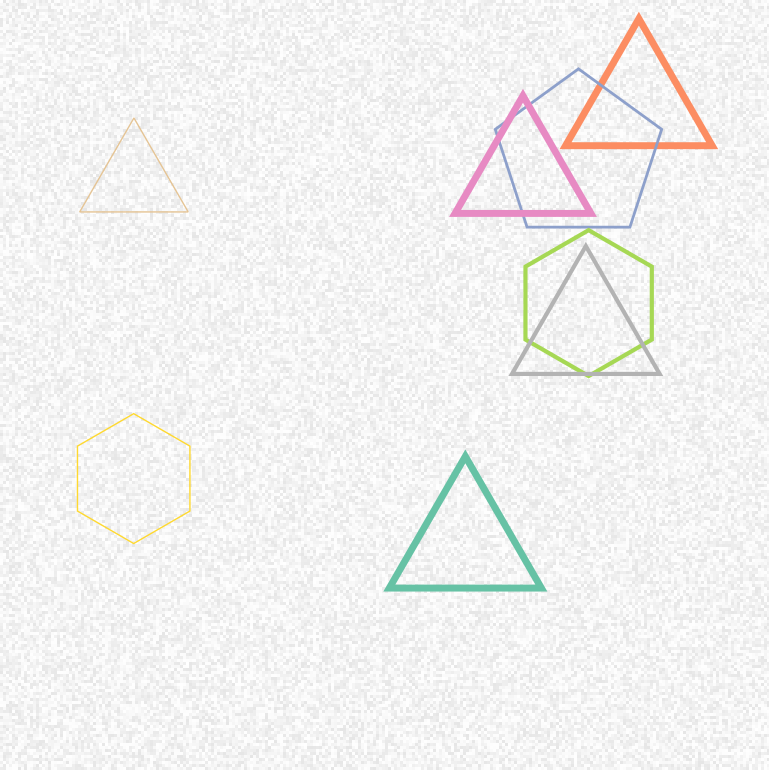[{"shape": "triangle", "thickness": 2.5, "radius": 0.57, "center": [0.604, 0.293]}, {"shape": "triangle", "thickness": 2.5, "radius": 0.55, "center": [0.83, 0.866]}, {"shape": "pentagon", "thickness": 1, "radius": 0.57, "center": [0.751, 0.797]}, {"shape": "triangle", "thickness": 2.5, "radius": 0.51, "center": [0.679, 0.774]}, {"shape": "hexagon", "thickness": 1.5, "radius": 0.47, "center": [0.764, 0.606]}, {"shape": "hexagon", "thickness": 0.5, "radius": 0.42, "center": [0.174, 0.378]}, {"shape": "triangle", "thickness": 0.5, "radius": 0.41, "center": [0.174, 0.765]}, {"shape": "triangle", "thickness": 1.5, "radius": 0.55, "center": [0.761, 0.57]}]